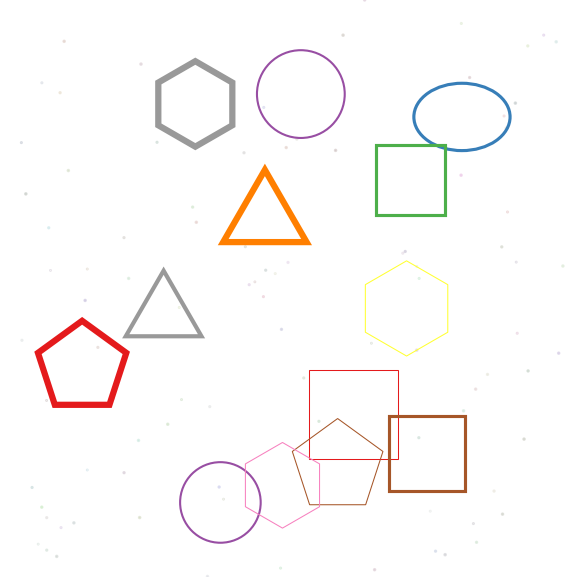[{"shape": "pentagon", "thickness": 3, "radius": 0.4, "center": [0.142, 0.363]}, {"shape": "square", "thickness": 0.5, "radius": 0.38, "center": [0.612, 0.281]}, {"shape": "oval", "thickness": 1.5, "radius": 0.42, "center": [0.8, 0.797]}, {"shape": "square", "thickness": 1.5, "radius": 0.3, "center": [0.71, 0.688]}, {"shape": "circle", "thickness": 1, "radius": 0.38, "center": [0.521, 0.836]}, {"shape": "circle", "thickness": 1, "radius": 0.35, "center": [0.382, 0.129]}, {"shape": "triangle", "thickness": 3, "radius": 0.42, "center": [0.459, 0.622]}, {"shape": "hexagon", "thickness": 0.5, "radius": 0.41, "center": [0.704, 0.465]}, {"shape": "pentagon", "thickness": 0.5, "radius": 0.41, "center": [0.585, 0.192]}, {"shape": "square", "thickness": 1.5, "radius": 0.33, "center": [0.739, 0.214]}, {"shape": "hexagon", "thickness": 0.5, "radius": 0.37, "center": [0.489, 0.159]}, {"shape": "hexagon", "thickness": 3, "radius": 0.37, "center": [0.338, 0.819]}, {"shape": "triangle", "thickness": 2, "radius": 0.38, "center": [0.283, 0.455]}]